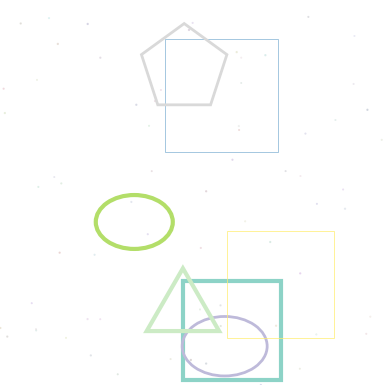[{"shape": "square", "thickness": 3, "radius": 0.64, "center": [0.602, 0.142]}, {"shape": "oval", "thickness": 2, "radius": 0.55, "center": [0.584, 0.101]}, {"shape": "square", "thickness": 0.5, "radius": 0.74, "center": [0.576, 0.753]}, {"shape": "oval", "thickness": 3, "radius": 0.5, "center": [0.349, 0.423]}, {"shape": "pentagon", "thickness": 2, "radius": 0.58, "center": [0.478, 0.822]}, {"shape": "triangle", "thickness": 3, "radius": 0.54, "center": [0.475, 0.194]}, {"shape": "square", "thickness": 0.5, "radius": 0.7, "center": [0.729, 0.262]}]